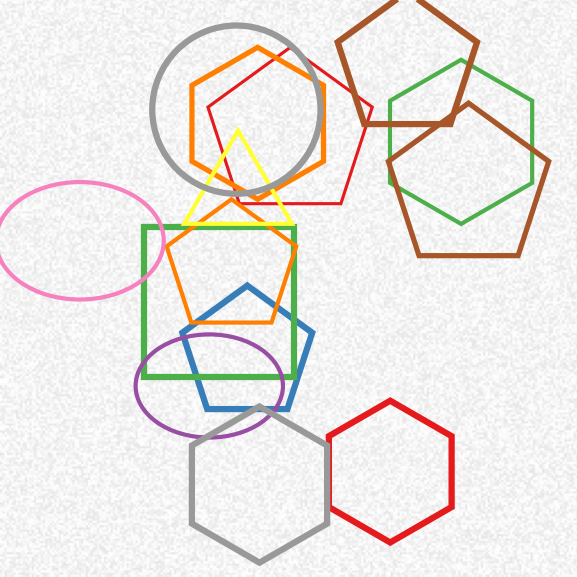[{"shape": "hexagon", "thickness": 3, "radius": 0.61, "center": [0.676, 0.183]}, {"shape": "pentagon", "thickness": 1.5, "radius": 0.75, "center": [0.502, 0.767]}, {"shape": "pentagon", "thickness": 3, "radius": 0.59, "center": [0.428, 0.386]}, {"shape": "square", "thickness": 3, "radius": 0.65, "center": [0.379, 0.476]}, {"shape": "hexagon", "thickness": 2, "radius": 0.71, "center": [0.798, 0.754]}, {"shape": "oval", "thickness": 2, "radius": 0.64, "center": [0.362, 0.331]}, {"shape": "pentagon", "thickness": 2, "radius": 0.59, "center": [0.401, 0.536]}, {"shape": "hexagon", "thickness": 2.5, "radius": 0.66, "center": [0.446, 0.786]}, {"shape": "triangle", "thickness": 2, "radius": 0.54, "center": [0.412, 0.665]}, {"shape": "pentagon", "thickness": 3, "radius": 0.63, "center": [0.705, 0.887]}, {"shape": "pentagon", "thickness": 2.5, "radius": 0.73, "center": [0.811, 0.675]}, {"shape": "oval", "thickness": 2, "radius": 0.73, "center": [0.138, 0.582]}, {"shape": "circle", "thickness": 3, "radius": 0.73, "center": [0.409, 0.809]}, {"shape": "hexagon", "thickness": 3, "radius": 0.68, "center": [0.449, 0.16]}]